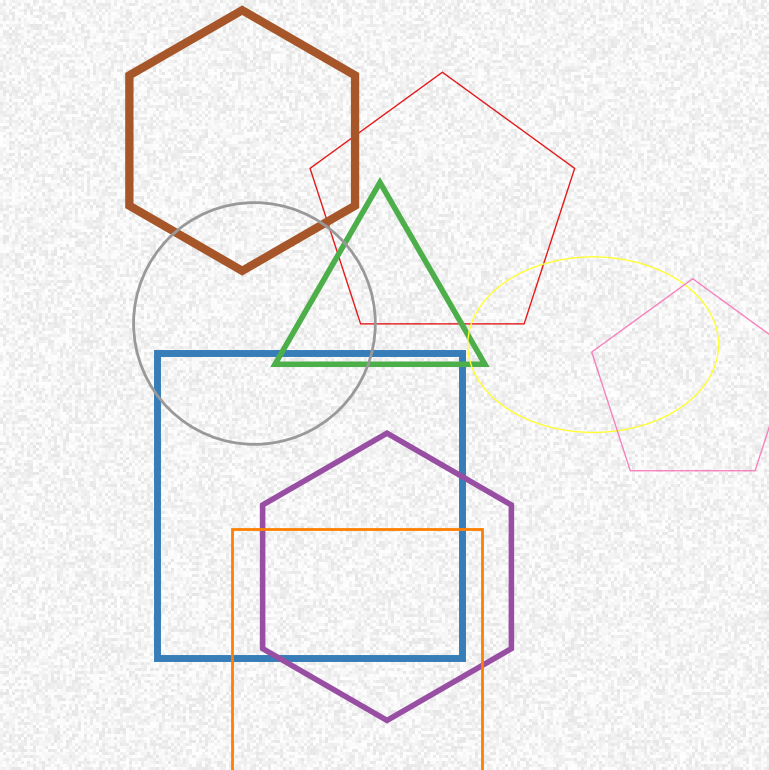[{"shape": "pentagon", "thickness": 0.5, "radius": 0.9, "center": [0.574, 0.726]}, {"shape": "square", "thickness": 2.5, "radius": 0.99, "center": [0.402, 0.344]}, {"shape": "triangle", "thickness": 2, "radius": 0.79, "center": [0.493, 0.606]}, {"shape": "hexagon", "thickness": 2, "radius": 0.93, "center": [0.503, 0.251]}, {"shape": "square", "thickness": 1, "radius": 0.81, "center": [0.463, 0.15]}, {"shape": "oval", "thickness": 0.5, "radius": 0.81, "center": [0.77, 0.552]}, {"shape": "hexagon", "thickness": 3, "radius": 0.85, "center": [0.315, 0.817]}, {"shape": "pentagon", "thickness": 0.5, "radius": 0.69, "center": [0.9, 0.5]}, {"shape": "circle", "thickness": 1, "radius": 0.78, "center": [0.33, 0.58]}]